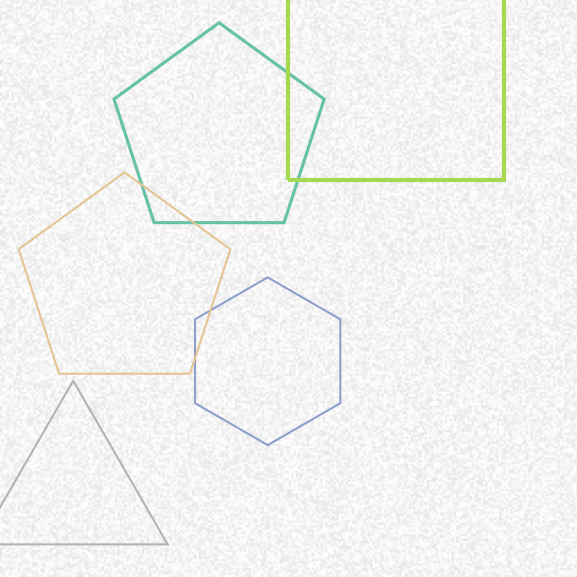[{"shape": "pentagon", "thickness": 1.5, "radius": 0.96, "center": [0.379, 0.768]}, {"shape": "hexagon", "thickness": 1, "radius": 0.73, "center": [0.464, 0.374]}, {"shape": "square", "thickness": 2, "radius": 0.94, "center": [0.685, 0.874]}, {"shape": "pentagon", "thickness": 1, "radius": 0.96, "center": [0.216, 0.508]}, {"shape": "triangle", "thickness": 1, "radius": 0.94, "center": [0.127, 0.151]}]